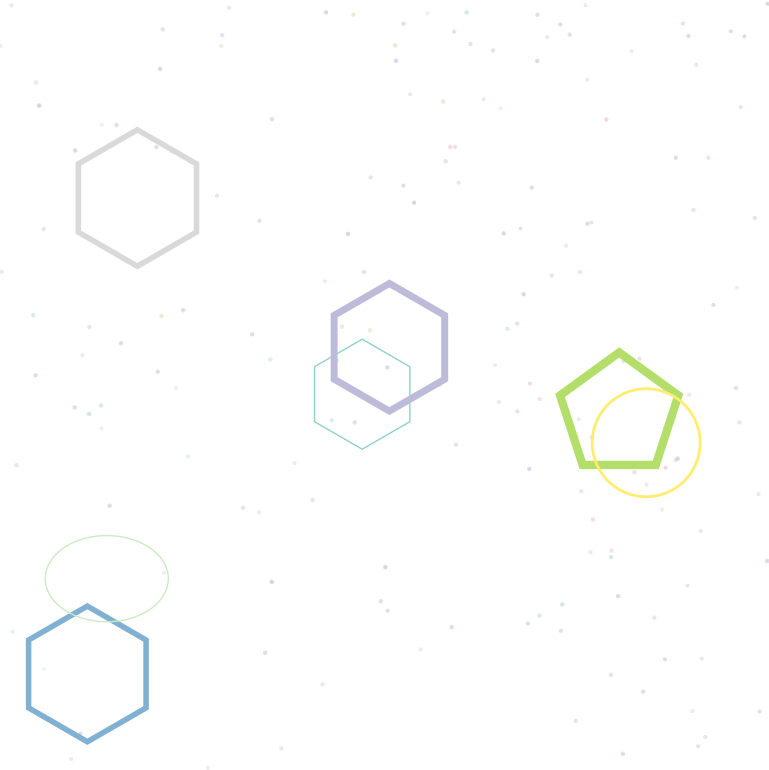[{"shape": "hexagon", "thickness": 0.5, "radius": 0.36, "center": [0.47, 0.488]}, {"shape": "hexagon", "thickness": 2.5, "radius": 0.41, "center": [0.506, 0.549]}, {"shape": "hexagon", "thickness": 2, "radius": 0.44, "center": [0.113, 0.125]}, {"shape": "pentagon", "thickness": 3, "radius": 0.4, "center": [0.804, 0.462]}, {"shape": "hexagon", "thickness": 2, "radius": 0.44, "center": [0.178, 0.743]}, {"shape": "oval", "thickness": 0.5, "radius": 0.4, "center": [0.139, 0.249]}, {"shape": "circle", "thickness": 1, "radius": 0.35, "center": [0.839, 0.425]}]